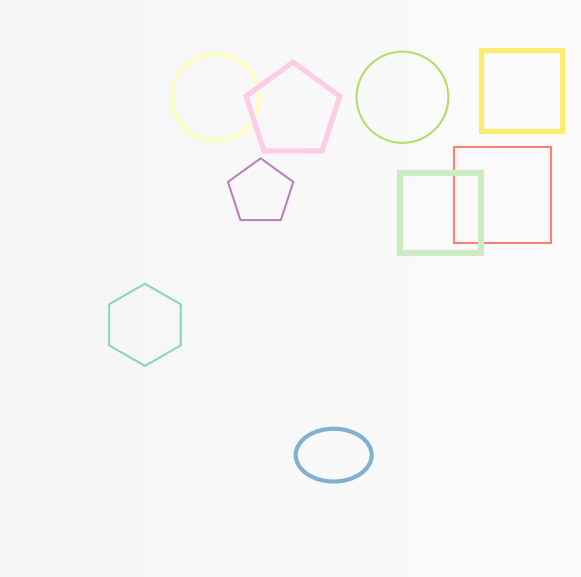[{"shape": "hexagon", "thickness": 1, "radius": 0.36, "center": [0.249, 0.437]}, {"shape": "circle", "thickness": 1.5, "radius": 0.37, "center": [0.371, 0.83]}, {"shape": "square", "thickness": 1, "radius": 0.42, "center": [0.864, 0.661]}, {"shape": "oval", "thickness": 2, "radius": 0.33, "center": [0.574, 0.211]}, {"shape": "circle", "thickness": 1, "radius": 0.39, "center": [0.692, 0.831]}, {"shape": "pentagon", "thickness": 2.5, "radius": 0.42, "center": [0.504, 0.806]}, {"shape": "pentagon", "thickness": 1, "radius": 0.3, "center": [0.448, 0.666]}, {"shape": "square", "thickness": 3, "radius": 0.35, "center": [0.759, 0.631]}, {"shape": "square", "thickness": 2.5, "radius": 0.35, "center": [0.897, 0.842]}]